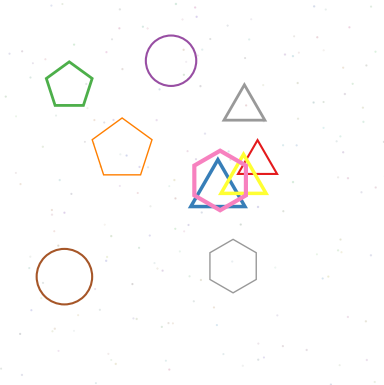[{"shape": "triangle", "thickness": 1.5, "radius": 0.29, "center": [0.669, 0.577]}, {"shape": "triangle", "thickness": 2.5, "radius": 0.41, "center": [0.566, 0.504]}, {"shape": "pentagon", "thickness": 2, "radius": 0.31, "center": [0.18, 0.777]}, {"shape": "circle", "thickness": 1.5, "radius": 0.33, "center": [0.444, 0.842]}, {"shape": "pentagon", "thickness": 1, "radius": 0.41, "center": [0.317, 0.612]}, {"shape": "triangle", "thickness": 2.5, "radius": 0.34, "center": [0.633, 0.531]}, {"shape": "circle", "thickness": 1.5, "radius": 0.36, "center": [0.167, 0.281]}, {"shape": "hexagon", "thickness": 3, "radius": 0.39, "center": [0.572, 0.531]}, {"shape": "hexagon", "thickness": 1, "radius": 0.35, "center": [0.605, 0.309]}, {"shape": "triangle", "thickness": 2, "radius": 0.31, "center": [0.635, 0.719]}]